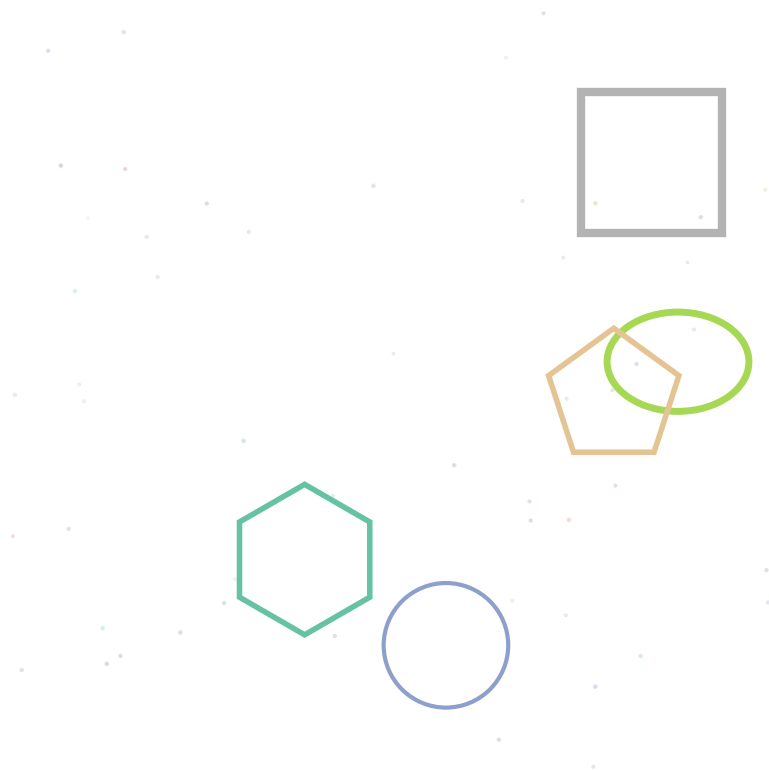[{"shape": "hexagon", "thickness": 2, "radius": 0.49, "center": [0.396, 0.273]}, {"shape": "circle", "thickness": 1.5, "radius": 0.4, "center": [0.579, 0.162]}, {"shape": "oval", "thickness": 2.5, "radius": 0.46, "center": [0.881, 0.53]}, {"shape": "pentagon", "thickness": 2, "radius": 0.44, "center": [0.797, 0.485]}, {"shape": "square", "thickness": 3, "radius": 0.46, "center": [0.847, 0.789]}]